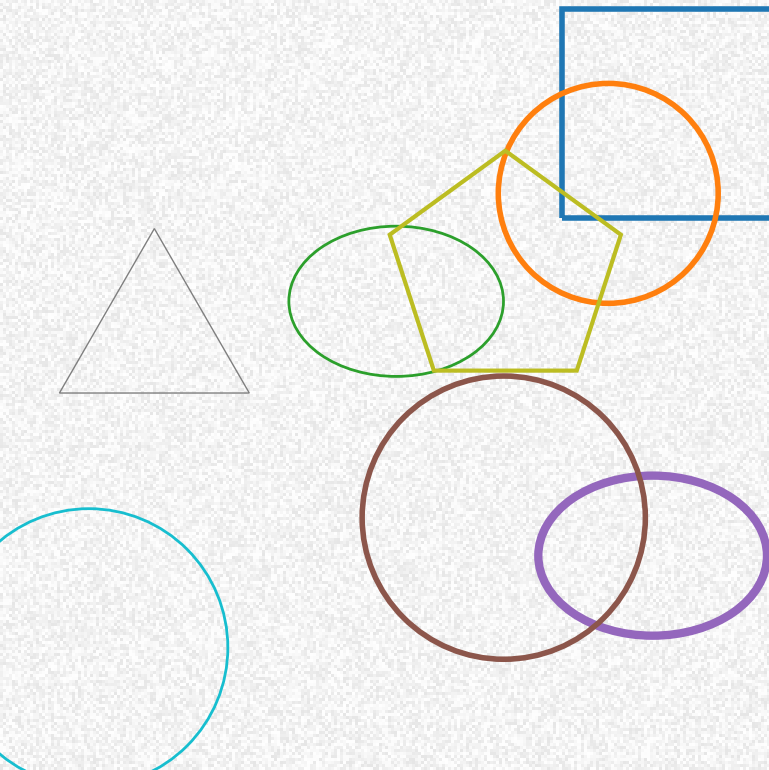[{"shape": "square", "thickness": 2, "radius": 0.68, "center": [0.866, 0.853]}, {"shape": "circle", "thickness": 2, "radius": 0.71, "center": [0.79, 0.749]}, {"shape": "oval", "thickness": 1, "radius": 0.7, "center": [0.515, 0.609]}, {"shape": "oval", "thickness": 3, "radius": 0.74, "center": [0.848, 0.278]}, {"shape": "circle", "thickness": 2, "radius": 0.92, "center": [0.654, 0.328]}, {"shape": "triangle", "thickness": 0.5, "radius": 0.71, "center": [0.2, 0.561]}, {"shape": "pentagon", "thickness": 1.5, "radius": 0.79, "center": [0.656, 0.646]}, {"shape": "circle", "thickness": 1, "radius": 0.9, "center": [0.115, 0.159]}]